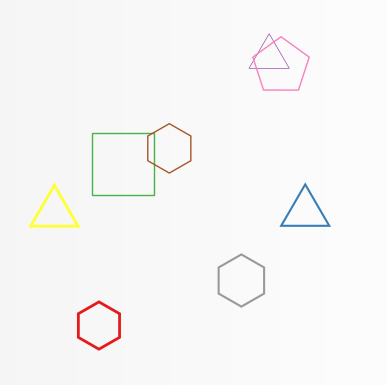[{"shape": "hexagon", "thickness": 2, "radius": 0.31, "center": [0.255, 0.154]}, {"shape": "triangle", "thickness": 1.5, "radius": 0.36, "center": [0.788, 0.449]}, {"shape": "square", "thickness": 1, "radius": 0.4, "center": [0.317, 0.574]}, {"shape": "triangle", "thickness": 0.5, "radius": 0.3, "center": [0.695, 0.852]}, {"shape": "triangle", "thickness": 2, "radius": 0.35, "center": [0.14, 0.448]}, {"shape": "hexagon", "thickness": 1, "radius": 0.32, "center": [0.437, 0.615]}, {"shape": "pentagon", "thickness": 1, "radius": 0.38, "center": [0.725, 0.828]}, {"shape": "hexagon", "thickness": 1.5, "radius": 0.34, "center": [0.623, 0.271]}]